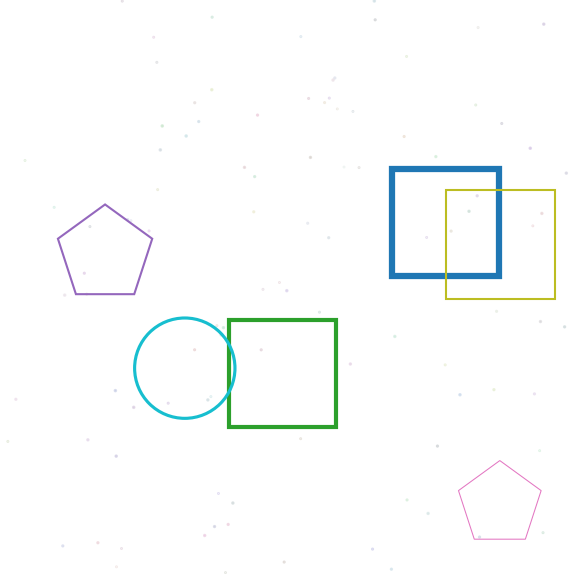[{"shape": "square", "thickness": 3, "radius": 0.46, "center": [0.772, 0.613]}, {"shape": "square", "thickness": 2, "radius": 0.46, "center": [0.489, 0.352]}, {"shape": "pentagon", "thickness": 1, "radius": 0.43, "center": [0.182, 0.559]}, {"shape": "pentagon", "thickness": 0.5, "radius": 0.38, "center": [0.865, 0.126]}, {"shape": "square", "thickness": 1, "radius": 0.47, "center": [0.866, 0.575]}, {"shape": "circle", "thickness": 1.5, "radius": 0.43, "center": [0.32, 0.362]}]